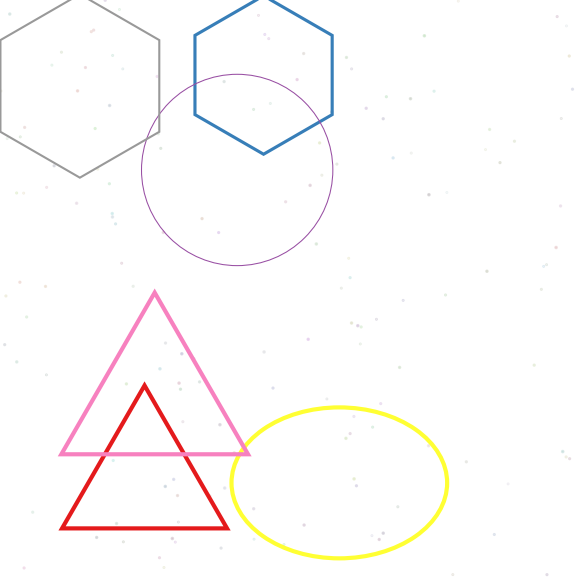[{"shape": "triangle", "thickness": 2, "radius": 0.82, "center": [0.25, 0.167]}, {"shape": "hexagon", "thickness": 1.5, "radius": 0.69, "center": [0.456, 0.869]}, {"shape": "circle", "thickness": 0.5, "radius": 0.83, "center": [0.411, 0.705]}, {"shape": "oval", "thickness": 2, "radius": 0.93, "center": [0.588, 0.163]}, {"shape": "triangle", "thickness": 2, "radius": 0.93, "center": [0.268, 0.306]}, {"shape": "hexagon", "thickness": 1, "radius": 0.79, "center": [0.138, 0.85]}]